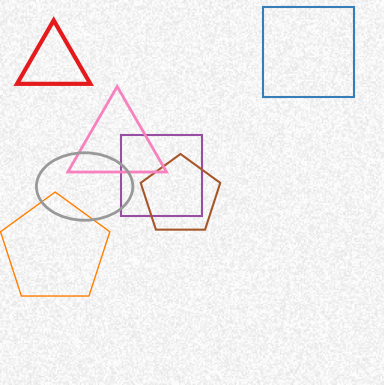[{"shape": "triangle", "thickness": 3, "radius": 0.55, "center": [0.139, 0.837]}, {"shape": "square", "thickness": 1.5, "radius": 0.59, "center": [0.801, 0.865]}, {"shape": "square", "thickness": 1.5, "radius": 0.52, "center": [0.42, 0.544]}, {"shape": "pentagon", "thickness": 1, "radius": 0.75, "center": [0.143, 0.352]}, {"shape": "pentagon", "thickness": 1.5, "radius": 0.54, "center": [0.469, 0.491]}, {"shape": "triangle", "thickness": 2, "radius": 0.74, "center": [0.304, 0.627]}, {"shape": "oval", "thickness": 2, "radius": 0.63, "center": [0.22, 0.516]}]